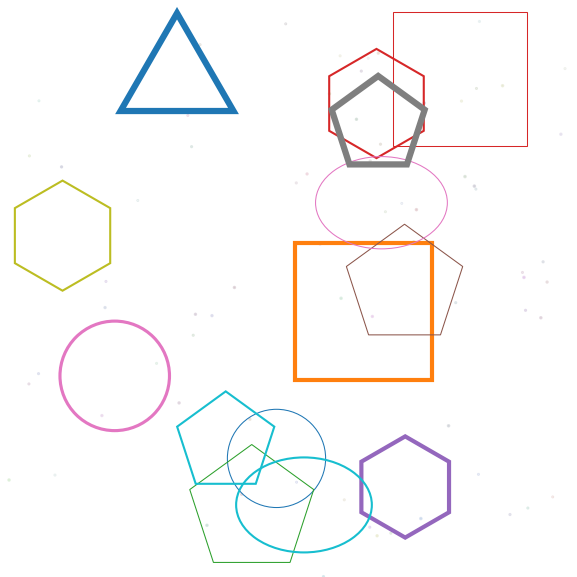[{"shape": "triangle", "thickness": 3, "radius": 0.56, "center": [0.307, 0.863]}, {"shape": "circle", "thickness": 0.5, "radius": 0.43, "center": [0.479, 0.205]}, {"shape": "square", "thickness": 2, "radius": 0.59, "center": [0.63, 0.459]}, {"shape": "pentagon", "thickness": 0.5, "radius": 0.56, "center": [0.436, 0.117]}, {"shape": "square", "thickness": 0.5, "radius": 0.58, "center": [0.796, 0.863]}, {"shape": "hexagon", "thickness": 1, "radius": 0.47, "center": [0.652, 0.82]}, {"shape": "hexagon", "thickness": 2, "radius": 0.44, "center": [0.702, 0.156]}, {"shape": "pentagon", "thickness": 0.5, "radius": 0.53, "center": [0.7, 0.505]}, {"shape": "oval", "thickness": 0.5, "radius": 0.57, "center": [0.661, 0.648]}, {"shape": "circle", "thickness": 1.5, "radius": 0.47, "center": [0.199, 0.348]}, {"shape": "pentagon", "thickness": 3, "radius": 0.42, "center": [0.655, 0.783]}, {"shape": "hexagon", "thickness": 1, "radius": 0.48, "center": [0.108, 0.591]}, {"shape": "oval", "thickness": 1, "radius": 0.59, "center": [0.526, 0.125]}, {"shape": "pentagon", "thickness": 1, "radius": 0.44, "center": [0.391, 0.233]}]